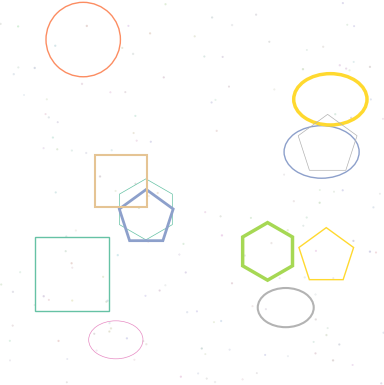[{"shape": "hexagon", "thickness": 0.5, "radius": 0.4, "center": [0.379, 0.456]}, {"shape": "square", "thickness": 1, "radius": 0.48, "center": [0.188, 0.288]}, {"shape": "circle", "thickness": 1, "radius": 0.48, "center": [0.216, 0.897]}, {"shape": "pentagon", "thickness": 2, "radius": 0.37, "center": [0.38, 0.434]}, {"shape": "oval", "thickness": 1, "radius": 0.49, "center": [0.835, 0.605]}, {"shape": "oval", "thickness": 0.5, "radius": 0.35, "center": [0.301, 0.117]}, {"shape": "hexagon", "thickness": 2.5, "radius": 0.37, "center": [0.695, 0.347]}, {"shape": "oval", "thickness": 2.5, "radius": 0.48, "center": [0.858, 0.742]}, {"shape": "pentagon", "thickness": 1, "radius": 0.37, "center": [0.847, 0.334]}, {"shape": "square", "thickness": 1.5, "radius": 0.34, "center": [0.314, 0.53]}, {"shape": "oval", "thickness": 1.5, "radius": 0.36, "center": [0.742, 0.201]}, {"shape": "pentagon", "thickness": 0.5, "radius": 0.4, "center": [0.851, 0.623]}]